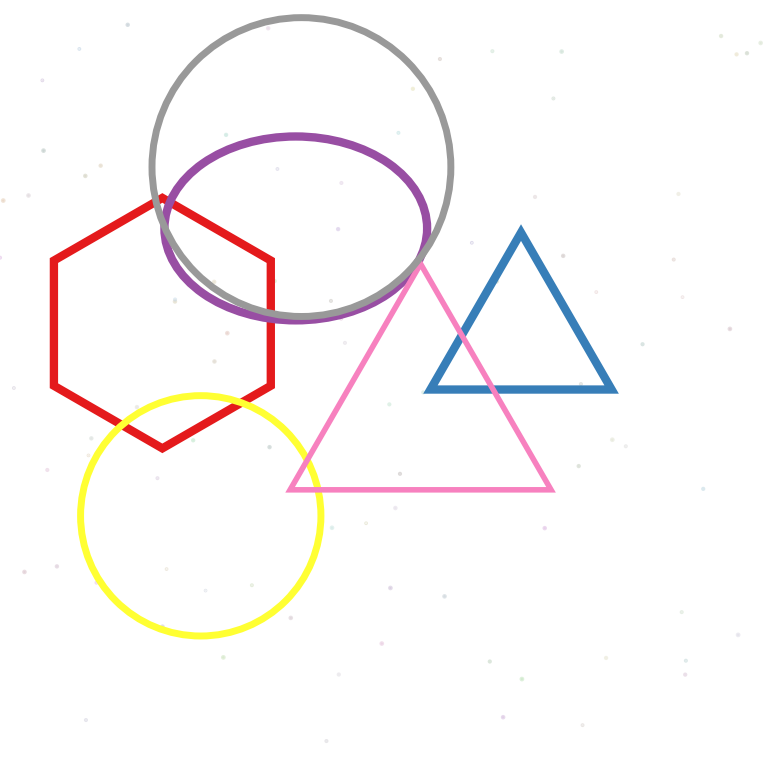[{"shape": "hexagon", "thickness": 3, "radius": 0.81, "center": [0.211, 0.58]}, {"shape": "triangle", "thickness": 3, "radius": 0.68, "center": [0.677, 0.562]}, {"shape": "oval", "thickness": 3, "radius": 0.85, "center": [0.384, 0.703]}, {"shape": "circle", "thickness": 2.5, "radius": 0.78, "center": [0.261, 0.33]}, {"shape": "triangle", "thickness": 2, "radius": 0.98, "center": [0.546, 0.462]}, {"shape": "circle", "thickness": 2.5, "radius": 0.97, "center": [0.391, 0.783]}]